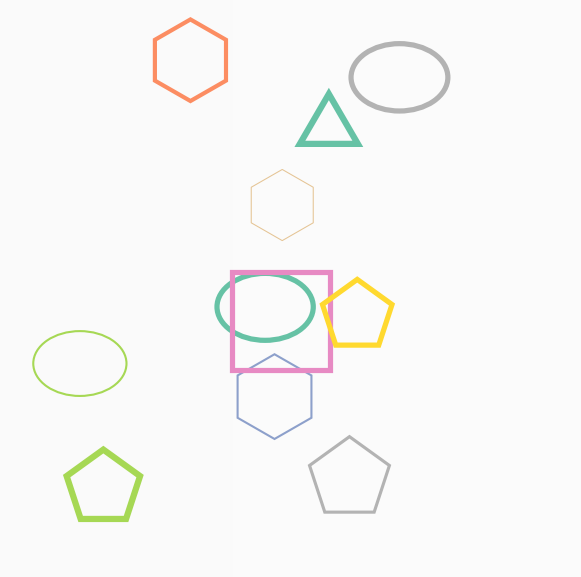[{"shape": "oval", "thickness": 2.5, "radius": 0.41, "center": [0.456, 0.468]}, {"shape": "triangle", "thickness": 3, "radius": 0.29, "center": [0.566, 0.779]}, {"shape": "hexagon", "thickness": 2, "radius": 0.35, "center": [0.328, 0.895]}, {"shape": "hexagon", "thickness": 1, "radius": 0.37, "center": [0.472, 0.312]}, {"shape": "square", "thickness": 2.5, "radius": 0.42, "center": [0.483, 0.443]}, {"shape": "oval", "thickness": 1, "radius": 0.4, "center": [0.137, 0.37]}, {"shape": "pentagon", "thickness": 3, "radius": 0.33, "center": [0.178, 0.154]}, {"shape": "pentagon", "thickness": 2.5, "radius": 0.31, "center": [0.615, 0.452]}, {"shape": "hexagon", "thickness": 0.5, "radius": 0.31, "center": [0.486, 0.644]}, {"shape": "pentagon", "thickness": 1.5, "radius": 0.36, "center": [0.601, 0.171]}, {"shape": "oval", "thickness": 2.5, "radius": 0.42, "center": [0.687, 0.865]}]